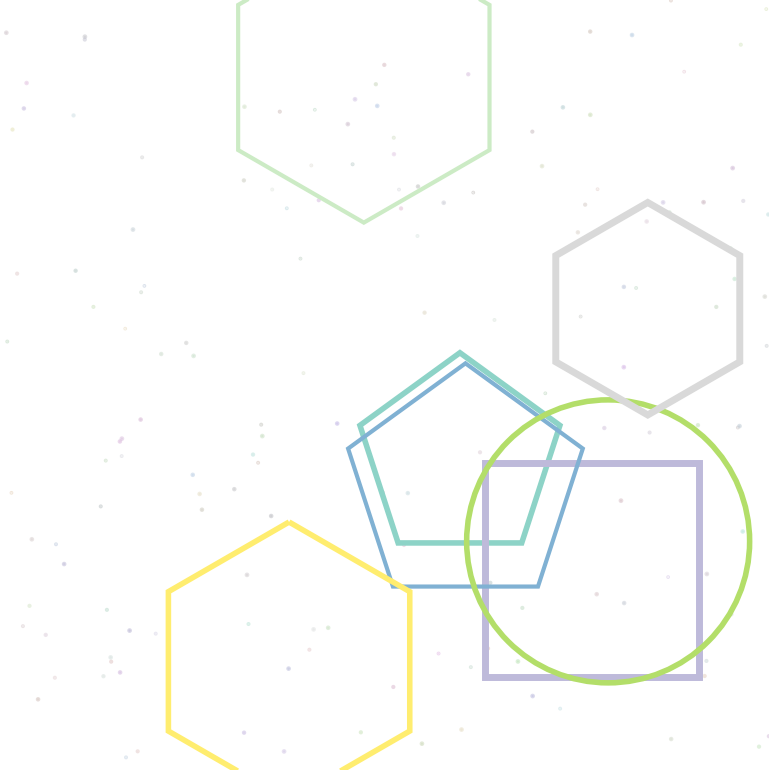[{"shape": "pentagon", "thickness": 2, "radius": 0.68, "center": [0.597, 0.405]}, {"shape": "square", "thickness": 2.5, "radius": 0.69, "center": [0.768, 0.26]}, {"shape": "pentagon", "thickness": 1.5, "radius": 0.8, "center": [0.604, 0.368]}, {"shape": "circle", "thickness": 2, "radius": 0.92, "center": [0.79, 0.297]}, {"shape": "hexagon", "thickness": 2.5, "radius": 0.69, "center": [0.841, 0.599]}, {"shape": "hexagon", "thickness": 1.5, "radius": 0.94, "center": [0.473, 0.899]}, {"shape": "hexagon", "thickness": 2, "radius": 0.9, "center": [0.375, 0.141]}]